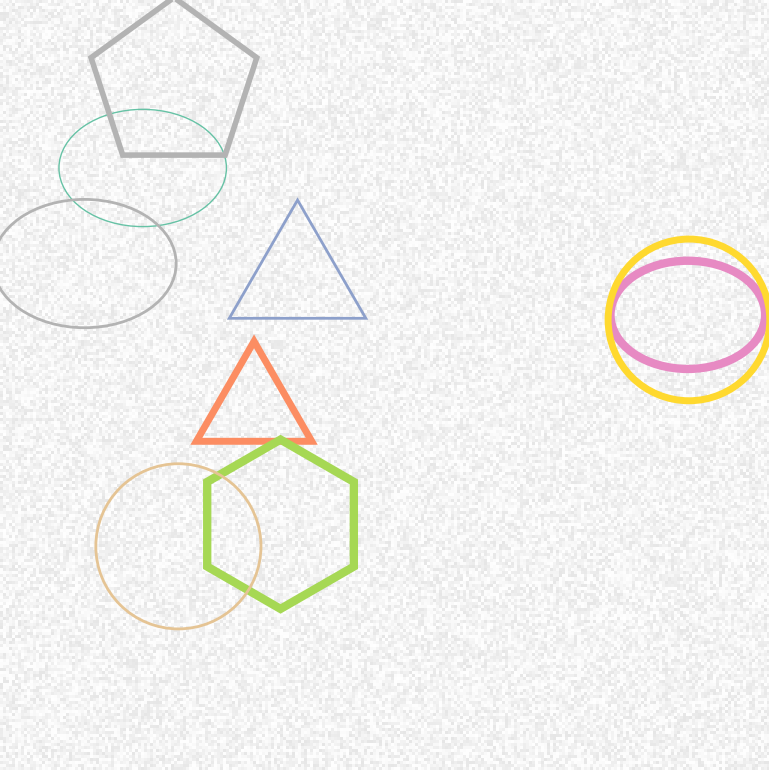[{"shape": "oval", "thickness": 0.5, "radius": 0.54, "center": [0.185, 0.782]}, {"shape": "triangle", "thickness": 2.5, "radius": 0.43, "center": [0.33, 0.47]}, {"shape": "triangle", "thickness": 1, "radius": 0.51, "center": [0.386, 0.638]}, {"shape": "oval", "thickness": 3, "radius": 0.5, "center": [0.893, 0.591]}, {"shape": "hexagon", "thickness": 3, "radius": 0.55, "center": [0.364, 0.319]}, {"shape": "circle", "thickness": 2.5, "radius": 0.52, "center": [0.895, 0.585]}, {"shape": "circle", "thickness": 1, "radius": 0.54, "center": [0.232, 0.29]}, {"shape": "pentagon", "thickness": 2, "radius": 0.57, "center": [0.226, 0.89]}, {"shape": "oval", "thickness": 1, "radius": 0.6, "center": [0.11, 0.658]}]